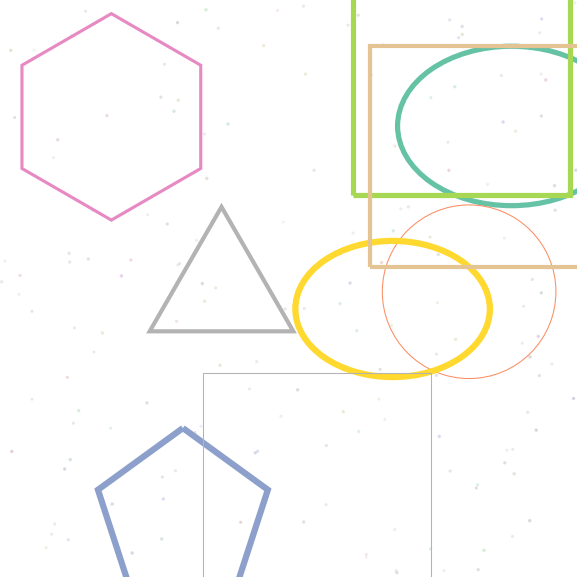[{"shape": "oval", "thickness": 2.5, "radius": 0.99, "center": [0.886, 0.781]}, {"shape": "circle", "thickness": 0.5, "radius": 0.75, "center": [0.812, 0.494]}, {"shape": "pentagon", "thickness": 3, "radius": 0.77, "center": [0.317, 0.103]}, {"shape": "hexagon", "thickness": 1.5, "radius": 0.89, "center": [0.193, 0.797]}, {"shape": "square", "thickness": 2.5, "radius": 0.94, "center": [0.799, 0.849]}, {"shape": "oval", "thickness": 3, "radius": 0.84, "center": [0.68, 0.464]}, {"shape": "square", "thickness": 2, "radius": 0.96, "center": [0.831, 0.728]}, {"shape": "square", "thickness": 0.5, "radius": 0.99, "center": [0.549, 0.155]}, {"shape": "triangle", "thickness": 2, "radius": 0.72, "center": [0.384, 0.497]}]